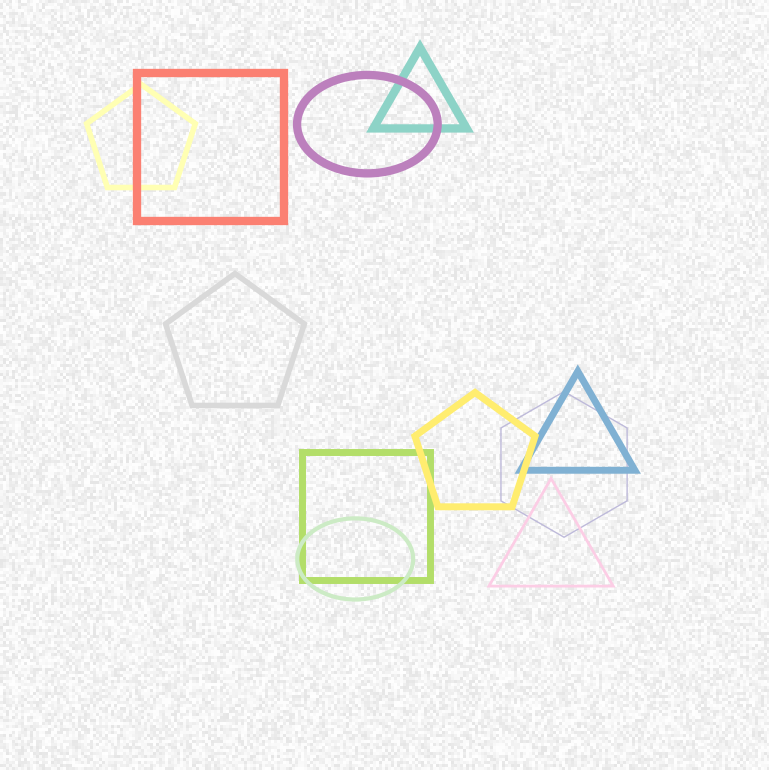[{"shape": "triangle", "thickness": 3, "radius": 0.35, "center": [0.545, 0.868]}, {"shape": "pentagon", "thickness": 2, "radius": 0.37, "center": [0.183, 0.816]}, {"shape": "hexagon", "thickness": 0.5, "radius": 0.47, "center": [0.733, 0.397]}, {"shape": "square", "thickness": 3, "radius": 0.48, "center": [0.273, 0.809]}, {"shape": "triangle", "thickness": 2.5, "radius": 0.43, "center": [0.75, 0.432]}, {"shape": "square", "thickness": 2.5, "radius": 0.42, "center": [0.475, 0.33]}, {"shape": "triangle", "thickness": 1, "radius": 0.47, "center": [0.716, 0.285]}, {"shape": "pentagon", "thickness": 2, "radius": 0.47, "center": [0.305, 0.55]}, {"shape": "oval", "thickness": 3, "radius": 0.46, "center": [0.477, 0.839]}, {"shape": "oval", "thickness": 1.5, "radius": 0.38, "center": [0.461, 0.274]}, {"shape": "pentagon", "thickness": 2.5, "radius": 0.41, "center": [0.617, 0.408]}]